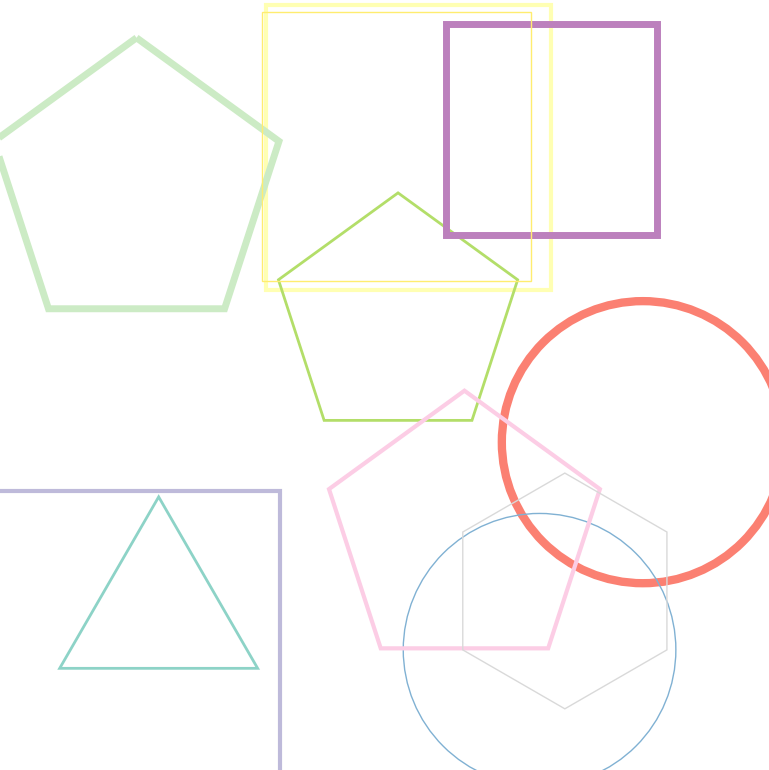[{"shape": "triangle", "thickness": 1, "radius": 0.74, "center": [0.206, 0.206]}, {"shape": "square", "thickness": 1.5, "radius": 0.92, "center": [0.531, 0.809]}, {"shape": "square", "thickness": 1.5, "radius": 0.98, "center": [0.169, 0.167]}, {"shape": "circle", "thickness": 3, "radius": 0.92, "center": [0.835, 0.426]}, {"shape": "circle", "thickness": 0.5, "radius": 0.89, "center": [0.701, 0.156]}, {"shape": "pentagon", "thickness": 1, "radius": 0.82, "center": [0.517, 0.586]}, {"shape": "pentagon", "thickness": 1.5, "radius": 0.92, "center": [0.603, 0.308]}, {"shape": "hexagon", "thickness": 0.5, "radius": 0.77, "center": [0.734, 0.233]}, {"shape": "square", "thickness": 2.5, "radius": 0.69, "center": [0.717, 0.831]}, {"shape": "pentagon", "thickness": 2.5, "radius": 0.97, "center": [0.177, 0.756]}, {"shape": "square", "thickness": 0.5, "radius": 0.87, "center": [0.515, 0.81]}]